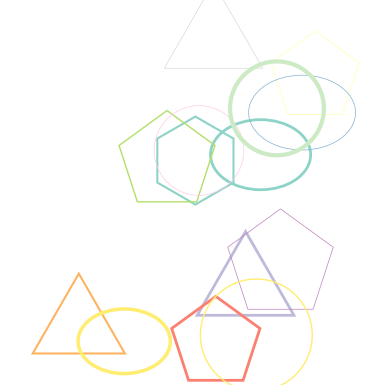[{"shape": "hexagon", "thickness": 1.5, "radius": 0.57, "center": [0.508, 0.583]}, {"shape": "oval", "thickness": 2, "radius": 0.65, "center": [0.677, 0.598]}, {"shape": "pentagon", "thickness": 0.5, "radius": 0.6, "center": [0.819, 0.8]}, {"shape": "triangle", "thickness": 2, "radius": 0.73, "center": [0.638, 0.254]}, {"shape": "pentagon", "thickness": 2, "radius": 0.6, "center": [0.561, 0.11]}, {"shape": "oval", "thickness": 0.5, "radius": 0.69, "center": [0.785, 0.708]}, {"shape": "triangle", "thickness": 1.5, "radius": 0.69, "center": [0.205, 0.151]}, {"shape": "pentagon", "thickness": 1, "radius": 0.66, "center": [0.434, 0.582]}, {"shape": "circle", "thickness": 0.5, "radius": 0.58, "center": [0.517, 0.609]}, {"shape": "triangle", "thickness": 0.5, "radius": 0.74, "center": [0.555, 0.897]}, {"shape": "pentagon", "thickness": 0.5, "radius": 0.72, "center": [0.729, 0.313]}, {"shape": "circle", "thickness": 3, "radius": 0.61, "center": [0.719, 0.719]}, {"shape": "oval", "thickness": 2.5, "radius": 0.6, "center": [0.323, 0.114]}, {"shape": "circle", "thickness": 1, "radius": 0.73, "center": [0.666, 0.13]}]